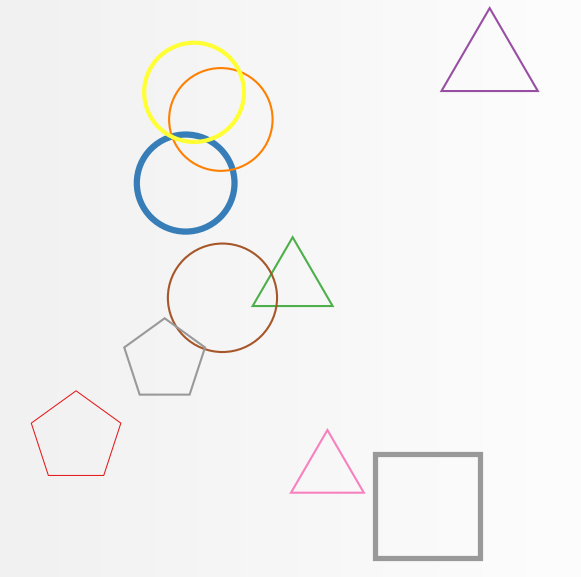[{"shape": "pentagon", "thickness": 0.5, "radius": 0.41, "center": [0.131, 0.241]}, {"shape": "circle", "thickness": 3, "radius": 0.42, "center": [0.319, 0.682]}, {"shape": "triangle", "thickness": 1, "radius": 0.4, "center": [0.503, 0.509]}, {"shape": "triangle", "thickness": 1, "radius": 0.48, "center": [0.842, 0.889]}, {"shape": "circle", "thickness": 1, "radius": 0.44, "center": [0.38, 0.792]}, {"shape": "circle", "thickness": 2, "radius": 0.43, "center": [0.334, 0.839]}, {"shape": "circle", "thickness": 1, "radius": 0.47, "center": [0.383, 0.483]}, {"shape": "triangle", "thickness": 1, "radius": 0.36, "center": [0.563, 0.182]}, {"shape": "square", "thickness": 2.5, "radius": 0.45, "center": [0.735, 0.123]}, {"shape": "pentagon", "thickness": 1, "radius": 0.37, "center": [0.283, 0.375]}]